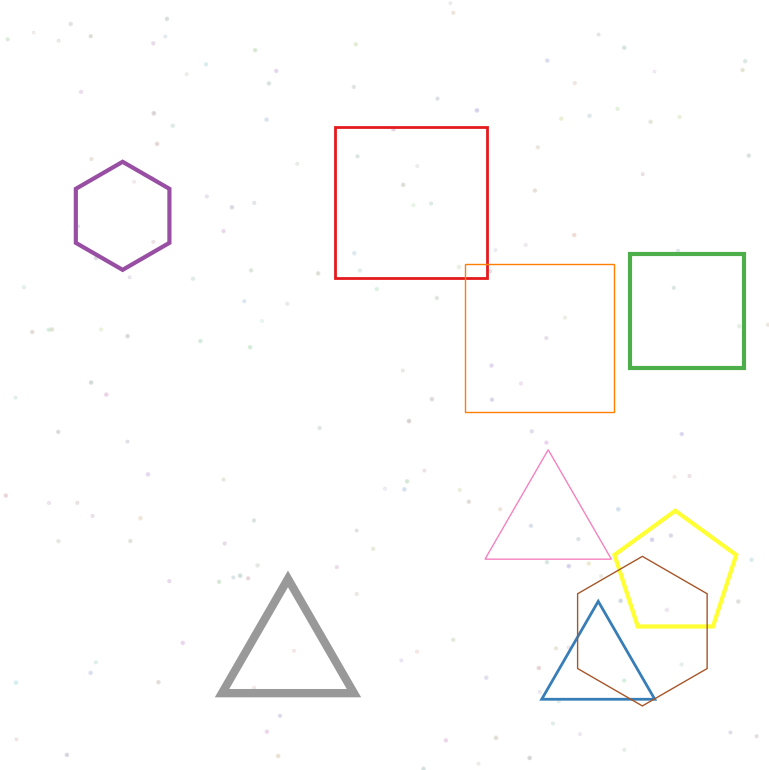[{"shape": "square", "thickness": 1, "radius": 0.49, "center": [0.534, 0.737]}, {"shape": "triangle", "thickness": 1, "radius": 0.42, "center": [0.777, 0.134]}, {"shape": "square", "thickness": 1.5, "radius": 0.37, "center": [0.892, 0.596]}, {"shape": "hexagon", "thickness": 1.5, "radius": 0.35, "center": [0.159, 0.72]}, {"shape": "square", "thickness": 0.5, "radius": 0.48, "center": [0.701, 0.561]}, {"shape": "pentagon", "thickness": 1.5, "radius": 0.42, "center": [0.877, 0.254]}, {"shape": "hexagon", "thickness": 0.5, "radius": 0.49, "center": [0.834, 0.18]}, {"shape": "triangle", "thickness": 0.5, "radius": 0.47, "center": [0.712, 0.321]}, {"shape": "triangle", "thickness": 3, "radius": 0.49, "center": [0.374, 0.149]}]